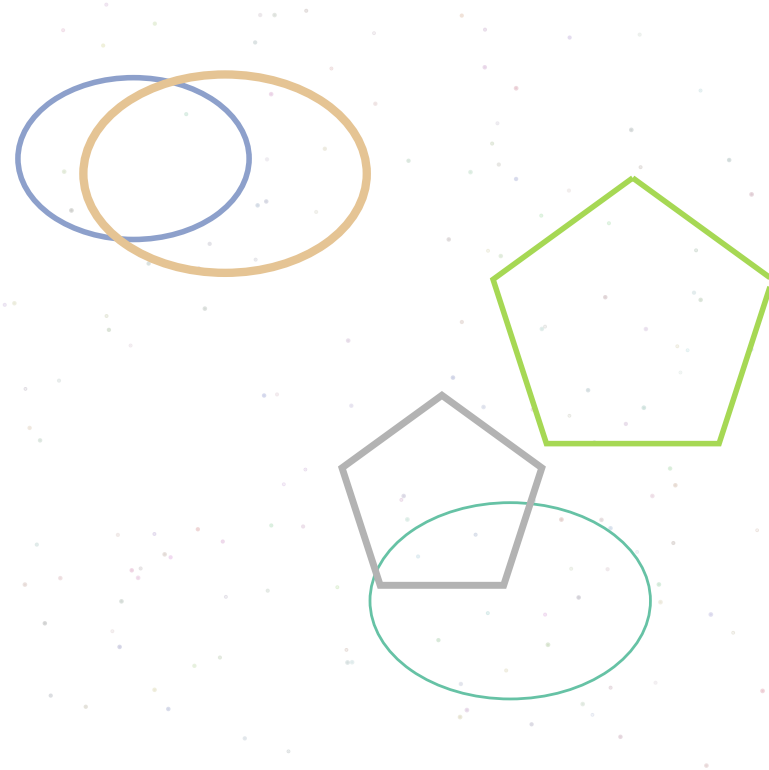[{"shape": "oval", "thickness": 1, "radius": 0.91, "center": [0.663, 0.22]}, {"shape": "oval", "thickness": 2, "radius": 0.75, "center": [0.173, 0.794]}, {"shape": "pentagon", "thickness": 2, "radius": 0.95, "center": [0.822, 0.578]}, {"shape": "oval", "thickness": 3, "radius": 0.92, "center": [0.292, 0.774]}, {"shape": "pentagon", "thickness": 2.5, "radius": 0.68, "center": [0.574, 0.35]}]